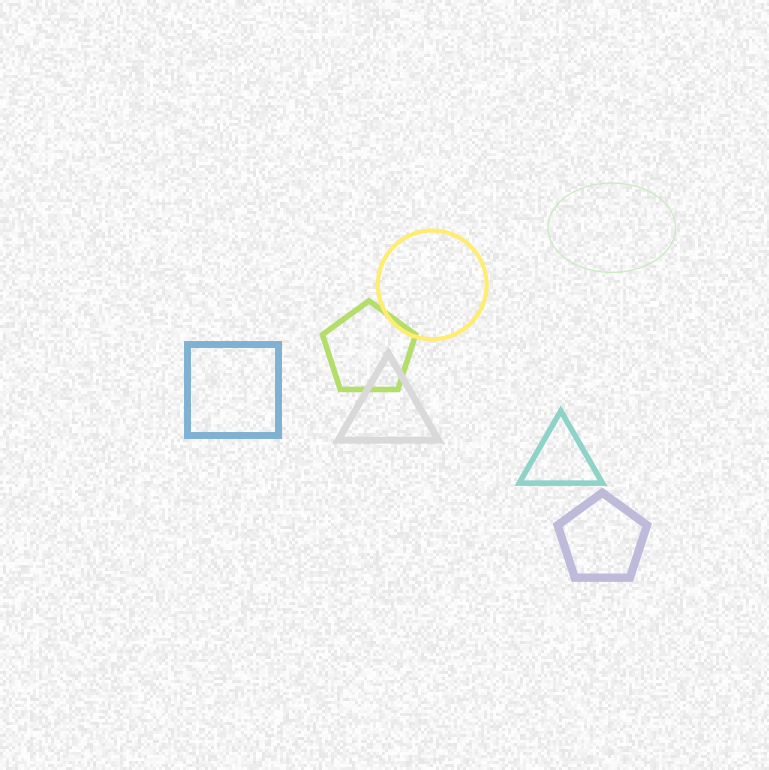[{"shape": "triangle", "thickness": 2, "radius": 0.31, "center": [0.728, 0.404]}, {"shape": "pentagon", "thickness": 3, "radius": 0.31, "center": [0.782, 0.299]}, {"shape": "square", "thickness": 2.5, "radius": 0.3, "center": [0.302, 0.494]}, {"shape": "pentagon", "thickness": 2, "radius": 0.32, "center": [0.479, 0.546]}, {"shape": "triangle", "thickness": 2.5, "radius": 0.38, "center": [0.504, 0.466]}, {"shape": "oval", "thickness": 0.5, "radius": 0.41, "center": [0.795, 0.704]}, {"shape": "circle", "thickness": 1.5, "radius": 0.35, "center": [0.561, 0.63]}]